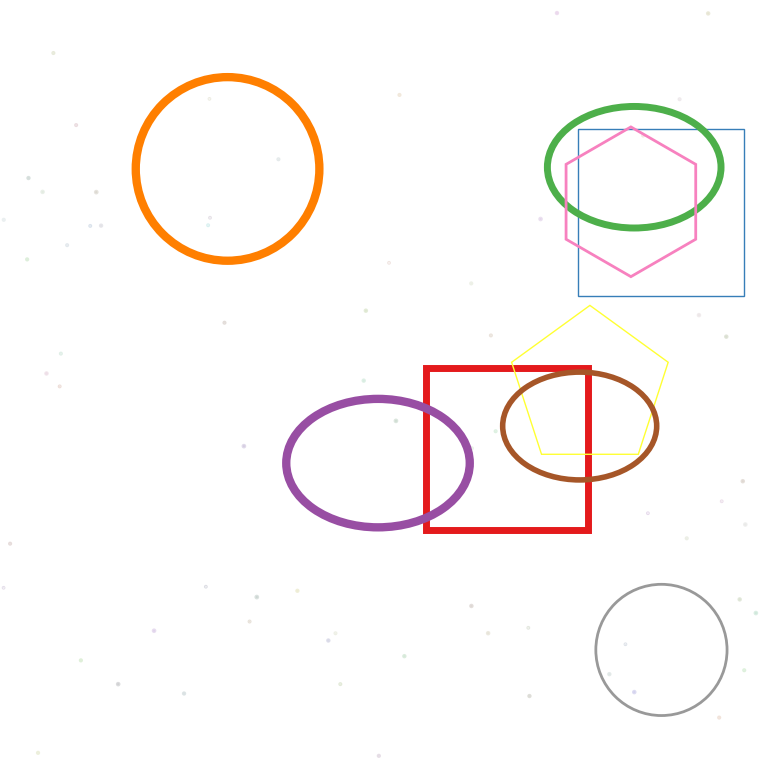[{"shape": "square", "thickness": 2.5, "radius": 0.53, "center": [0.659, 0.417]}, {"shape": "square", "thickness": 0.5, "radius": 0.54, "center": [0.858, 0.724]}, {"shape": "oval", "thickness": 2.5, "radius": 0.56, "center": [0.824, 0.783]}, {"shape": "oval", "thickness": 3, "radius": 0.6, "center": [0.491, 0.399]}, {"shape": "circle", "thickness": 3, "radius": 0.6, "center": [0.296, 0.781]}, {"shape": "pentagon", "thickness": 0.5, "radius": 0.53, "center": [0.766, 0.496]}, {"shape": "oval", "thickness": 2, "radius": 0.5, "center": [0.753, 0.447]}, {"shape": "hexagon", "thickness": 1, "radius": 0.49, "center": [0.819, 0.738]}, {"shape": "circle", "thickness": 1, "radius": 0.43, "center": [0.859, 0.156]}]